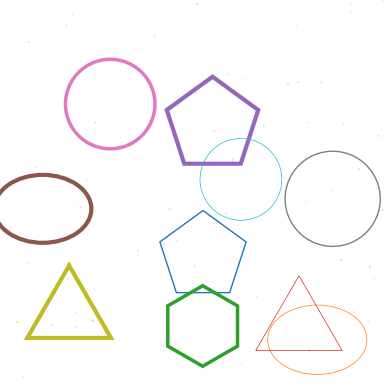[{"shape": "pentagon", "thickness": 1, "radius": 0.59, "center": [0.527, 0.335]}, {"shape": "oval", "thickness": 0.5, "radius": 0.64, "center": [0.824, 0.118]}, {"shape": "hexagon", "thickness": 2.5, "radius": 0.52, "center": [0.526, 0.153]}, {"shape": "triangle", "thickness": 0.5, "radius": 0.65, "center": [0.777, 0.154]}, {"shape": "pentagon", "thickness": 3, "radius": 0.62, "center": [0.552, 0.676]}, {"shape": "oval", "thickness": 3, "radius": 0.63, "center": [0.111, 0.458]}, {"shape": "circle", "thickness": 2.5, "radius": 0.58, "center": [0.286, 0.73]}, {"shape": "circle", "thickness": 1, "radius": 0.62, "center": [0.864, 0.484]}, {"shape": "triangle", "thickness": 3, "radius": 0.63, "center": [0.18, 0.185]}, {"shape": "circle", "thickness": 0.5, "radius": 0.53, "center": [0.626, 0.534]}]